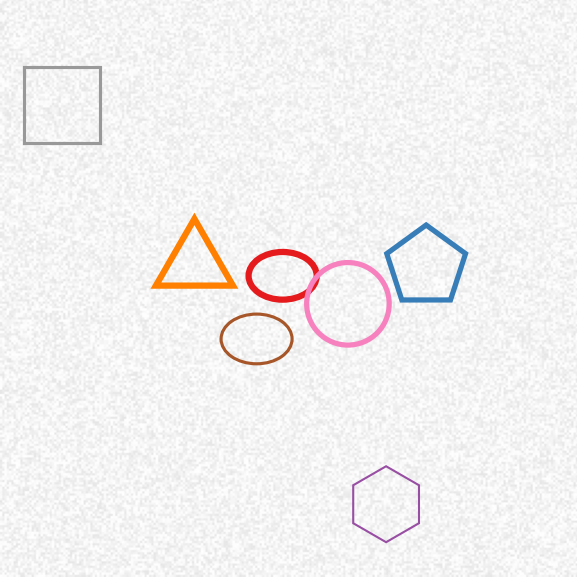[{"shape": "oval", "thickness": 3, "radius": 0.29, "center": [0.489, 0.522]}, {"shape": "pentagon", "thickness": 2.5, "radius": 0.36, "center": [0.738, 0.538]}, {"shape": "hexagon", "thickness": 1, "radius": 0.33, "center": [0.669, 0.126]}, {"shape": "triangle", "thickness": 3, "radius": 0.39, "center": [0.337, 0.543]}, {"shape": "oval", "thickness": 1.5, "radius": 0.31, "center": [0.444, 0.412]}, {"shape": "circle", "thickness": 2.5, "radius": 0.36, "center": [0.602, 0.473]}, {"shape": "square", "thickness": 1.5, "radius": 0.33, "center": [0.108, 0.818]}]